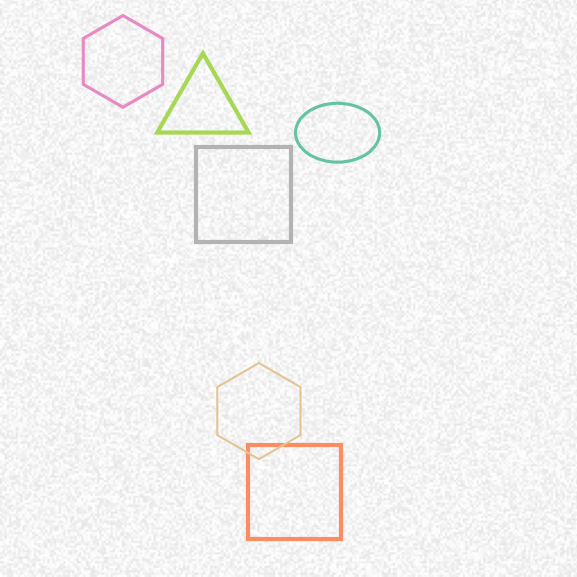[{"shape": "oval", "thickness": 1.5, "radius": 0.36, "center": [0.585, 0.769]}, {"shape": "square", "thickness": 2, "radius": 0.41, "center": [0.51, 0.147]}, {"shape": "hexagon", "thickness": 1.5, "radius": 0.4, "center": [0.213, 0.893]}, {"shape": "triangle", "thickness": 2, "radius": 0.46, "center": [0.351, 0.815]}, {"shape": "hexagon", "thickness": 1, "radius": 0.42, "center": [0.448, 0.287]}, {"shape": "square", "thickness": 2, "radius": 0.41, "center": [0.422, 0.662]}]